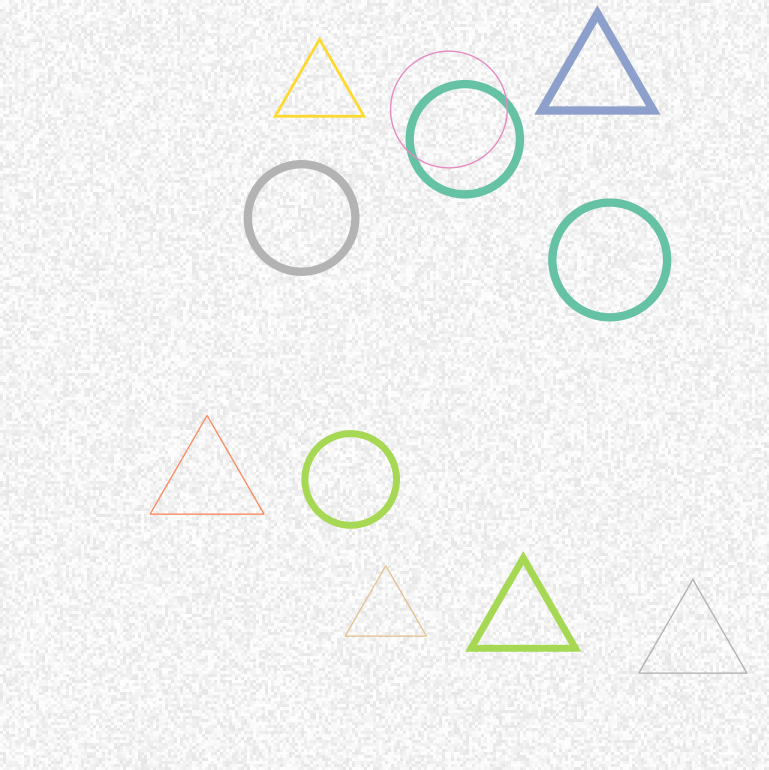[{"shape": "circle", "thickness": 3, "radius": 0.37, "center": [0.792, 0.662]}, {"shape": "circle", "thickness": 3, "radius": 0.36, "center": [0.604, 0.819]}, {"shape": "triangle", "thickness": 0.5, "radius": 0.43, "center": [0.269, 0.375]}, {"shape": "triangle", "thickness": 3, "radius": 0.42, "center": [0.776, 0.898]}, {"shape": "circle", "thickness": 0.5, "radius": 0.38, "center": [0.583, 0.858]}, {"shape": "triangle", "thickness": 2.5, "radius": 0.39, "center": [0.68, 0.197]}, {"shape": "circle", "thickness": 2.5, "radius": 0.3, "center": [0.455, 0.377]}, {"shape": "triangle", "thickness": 1, "radius": 0.33, "center": [0.415, 0.882]}, {"shape": "triangle", "thickness": 0.5, "radius": 0.31, "center": [0.501, 0.204]}, {"shape": "triangle", "thickness": 0.5, "radius": 0.41, "center": [0.9, 0.166]}, {"shape": "circle", "thickness": 3, "radius": 0.35, "center": [0.392, 0.717]}]